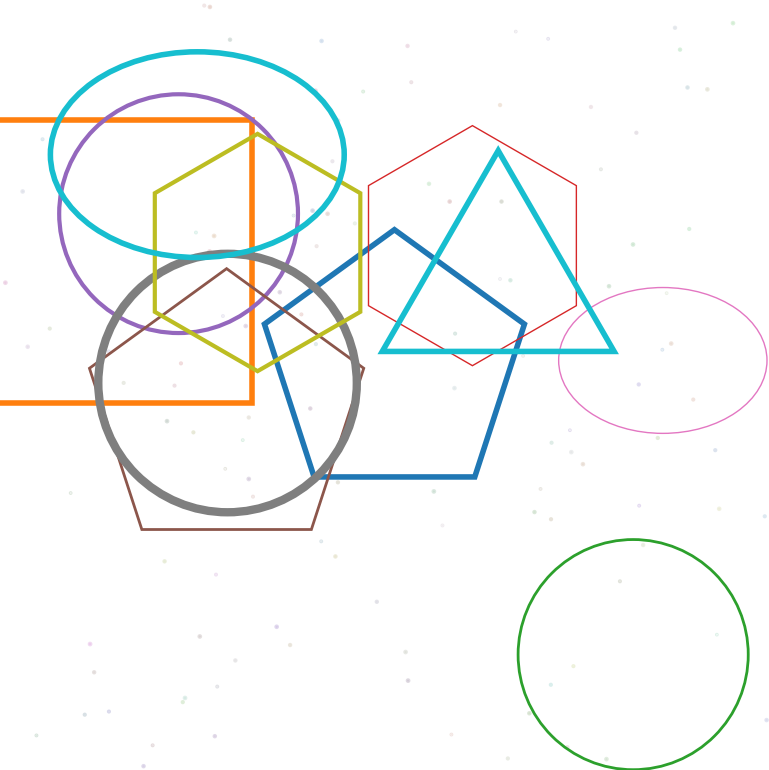[{"shape": "pentagon", "thickness": 2, "radius": 0.89, "center": [0.512, 0.524]}, {"shape": "square", "thickness": 2, "radius": 0.92, "center": [0.143, 0.66]}, {"shape": "circle", "thickness": 1, "radius": 0.75, "center": [0.822, 0.15]}, {"shape": "hexagon", "thickness": 0.5, "radius": 0.78, "center": [0.614, 0.681]}, {"shape": "circle", "thickness": 1.5, "radius": 0.78, "center": [0.232, 0.723]}, {"shape": "pentagon", "thickness": 1, "radius": 0.94, "center": [0.294, 0.464]}, {"shape": "oval", "thickness": 0.5, "radius": 0.68, "center": [0.861, 0.532]}, {"shape": "circle", "thickness": 3, "radius": 0.84, "center": [0.296, 0.503]}, {"shape": "hexagon", "thickness": 1.5, "radius": 0.77, "center": [0.334, 0.672]}, {"shape": "oval", "thickness": 2, "radius": 0.95, "center": [0.256, 0.799]}, {"shape": "triangle", "thickness": 2, "radius": 0.87, "center": [0.647, 0.631]}]